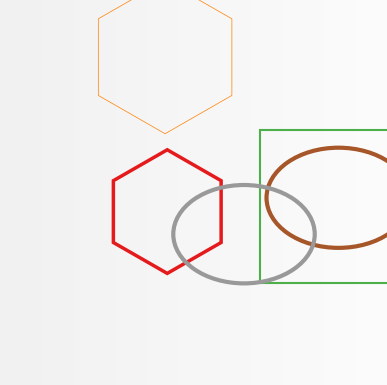[{"shape": "hexagon", "thickness": 2.5, "radius": 0.8, "center": [0.432, 0.45]}, {"shape": "square", "thickness": 1.5, "radius": 1.0, "center": [0.87, 0.464]}, {"shape": "hexagon", "thickness": 0.5, "radius": 1.0, "center": [0.426, 0.852]}, {"shape": "oval", "thickness": 3, "radius": 0.93, "center": [0.874, 0.486]}, {"shape": "oval", "thickness": 3, "radius": 0.91, "center": [0.63, 0.392]}]